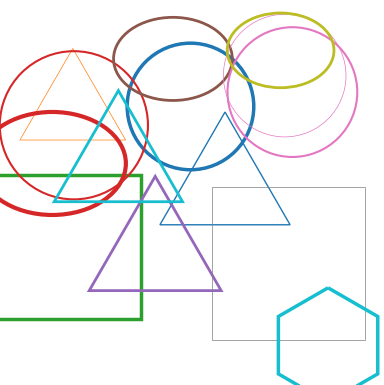[{"shape": "circle", "thickness": 2.5, "radius": 0.82, "center": [0.495, 0.723]}, {"shape": "triangle", "thickness": 1, "radius": 0.98, "center": [0.584, 0.514]}, {"shape": "triangle", "thickness": 0.5, "radius": 0.79, "center": [0.189, 0.716]}, {"shape": "square", "thickness": 2.5, "radius": 0.93, "center": [0.179, 0.358]}, {"shape": "circle", "thickness": 1.5, "radius": 0.96, "center": [0.192, 0.675]}, {"shape": "oval", "thickness": 3, "radius": 0.96, "center": [0.136, 0.575]}, {"shape": "triangle", "thickness": 2, "radius": 0.99, "center": [0.403, 0.344]}, {"shape": "oval", "thickness": 2, "radius": 0.77, "center": [0.449, 0.847]}, {"shape": "circle", "thickness": 0.5, "radius": 0.8, "center": [0.739, 0.804]}, {"shape": "circle", "thickness": 1.5, "radius": 0.84, "center": [0.759, 0.761]}, {"shape": "square", "thickness": 0.5, "radius": 1.0, "center": [0.75, 0.315]}, {"shape": "oval", "thickness": 2, "radius": 0.69, "center": [0.729, 0.869]}, {"shape": "hexagon", "thickness": 2.5, "radius": 0.75, "center": [0.852, 0.103]}, {"shape": "triangle", "thickness": 2, "radius": 0.96, "center": [0.307, 0.572]}]